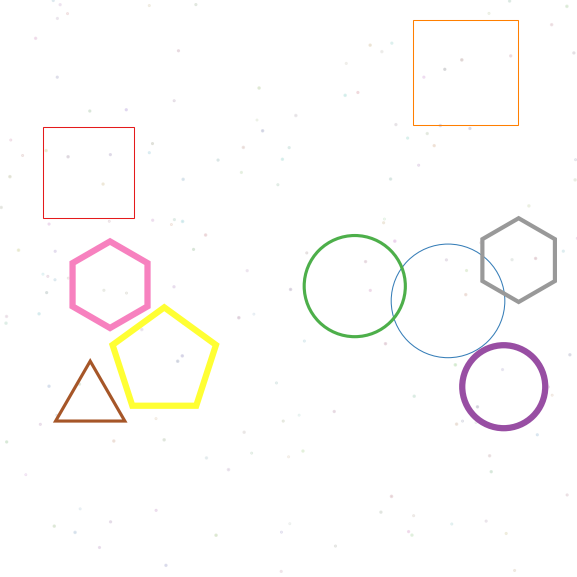[{"shape": "square", "thickness": 0.5, "radius": 0.39, "center": [0.154, 0.701]}, {"shape": "circle", "thickness": 0.5, "radius": 0.49, "center": [0.776, 0.478]}, {"shape": "circle", "thickness": 1.5, "radius": 0.44, "center": [0.614, 0.504]}, {"shape": "circle", "thickness": 3, "radius": 0.36, "center": [0.872, 0.33]}, {"shape": "square", "thickness": 0.5, "radius": 0.45, "center": [0.806, 0.874]}, {"shape": "pentagon", "thickness": 3, "radius": 0.47, "center": [0.284, 0.373]}, {"shape": "triangle", "thickness": 1.5, "radius": 0.35, "center": [0.156, 0.305]}, {"shape": "hexagon", "thickness": 3, "radius": 0.37, "center": [0.191, 0.506]}, {"shape": "hexagon", "thickness": 2, "radius": 0.36, "center": [0.898, 0.549]}]